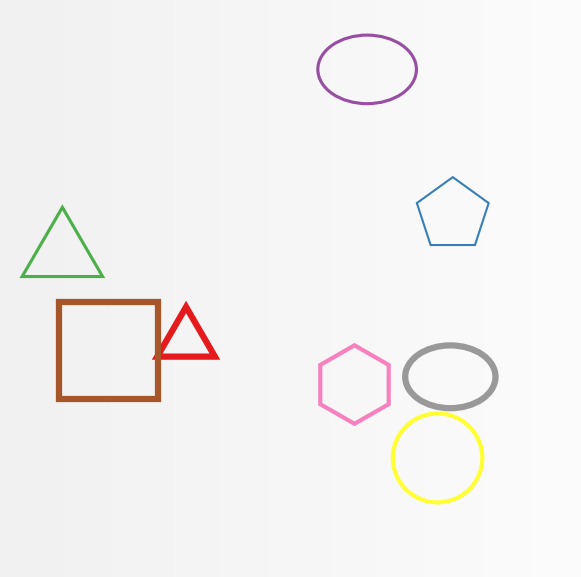[{"shape": "triangle", "thickness": 3, "radius": 0.29, "center": [0.32, 0.41]}, {"shape": "pentagon", "thickness": 1, "radius": 0.32, "center": [0.779, 0.627]}, {"shape": "triangle", "thickness": 1.5, "radius": 0.4, "center": [0.107, 0.56]}, {"shape": "oval", "thickness": 1.5, "radius": 0.42, "center": [0.632, 0.879]}, {"shape": "circle", "thickness": 2, "radius": 0.38, "center": [0.753, 0.206]}, {"shape": "square", "thickness": 3, "radius": 0.42, "center": [0.187, 0.392]}, {"shape": "hexagon", "thickness": 2, "radius": 0.34, "center": [0.61, 0.333]}, {"shape": "oval", "thickness": 3, "radius": 0.39, "center": [0.775, 0.347]}]